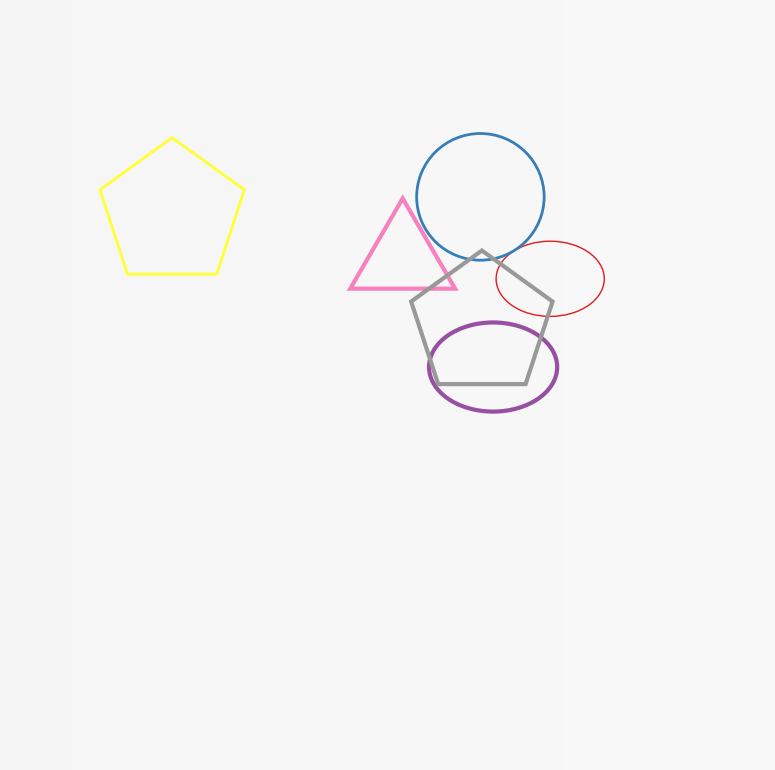[{"shape": "oval", "thickness": 0.5, "radius": 0.35, "center": [0.71, 0.638]}, {"shape": "circle", "thickness": 1, "radius": 0.41, "center": [0.62, 0.744]}, {"shape": "oval", "thickness": 1.5, "radius": 0.41, "center": [0.636, 0.523]}, {"shape": "pentagon", "thickness": 1, "radius": 0.49, "center": [0.222, 0.723]}, {"shape": "triangle", "thickness": 1.5, "radius": 0.39, "center": [0.52, 0.664]}, {"shape": "pentagon", "thickness": 1.5, "radius": 0.48, "center": [0.622, 0.579]}]